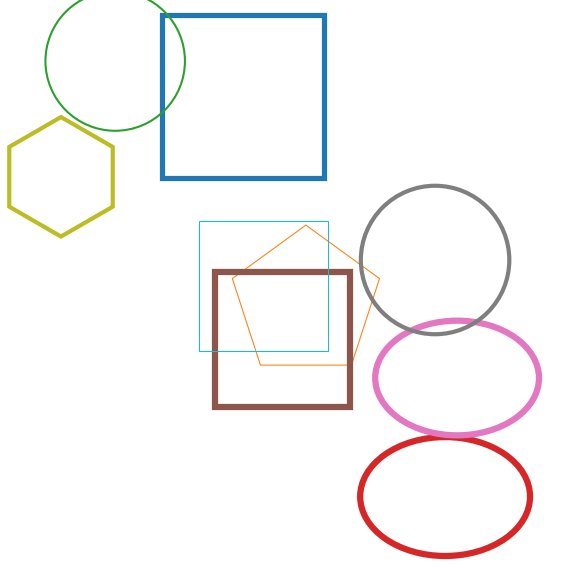[{"shape": "square", "thickness": 2.5, "radius": 0.7, "center": [0.421, 0.832]}, {"shape": "pentagon", "thickness": 0.5, "radius": 0.67, "center": [0.53, 0.475]}, {"shape": "circle", "thickness": 1, "radius": 0.6, "center": [0.199, 0.893]}, {"shape": "oval", "thickness": 3, "radius": 0.74, "center": [0.771, 0.139]}, {"shape": "square", "thickness": 3, "radius": 0.58, "center": [0.489, 0.412]}, {"shape": "oval", "thickness": 3, "radius": 0.71, "center": [0.792, 0.345]}, {"shape": "circle", "thickness": 2, "radius": 0.64, "center": [0.753, 0.549]}, {"shape": "hexagon", "thickness": 2, "radius": 0.52, "center": [0.106, 0.693]}, {"shape": "square", "thickness": 0.5, "radius": 0.56, "center": [0.456, 0.503]}]